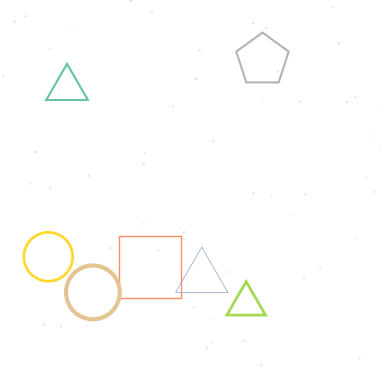[{"shape": "triangle", "thickness": 1.5, "radius": 0.31, "center": [0.174, 0.772]}, {"shape": "square", "thickness": 1, "radius": 0.4, "center": [0.389, 0.306]}, {"shape": "triangle", "thickness": 0.5, "radius": 0.39, "center": [0.524, 0.279]}, {"shape": "triangle", "thickness": 2, "radius": 0.29, "center": [0.639, 0.211]}, {"shape": "circle", "thickness": 2, "radius": 0.32, "center": [0.125, 0.333]}, {"shape": "circle", "thickness": 3, "radius": 0.35, "center": [0.241, 0.241]}, {"shape": "pentagon", "thickness": 1.5, "radius": 0.36, "center": [0.682, 0.844]}]